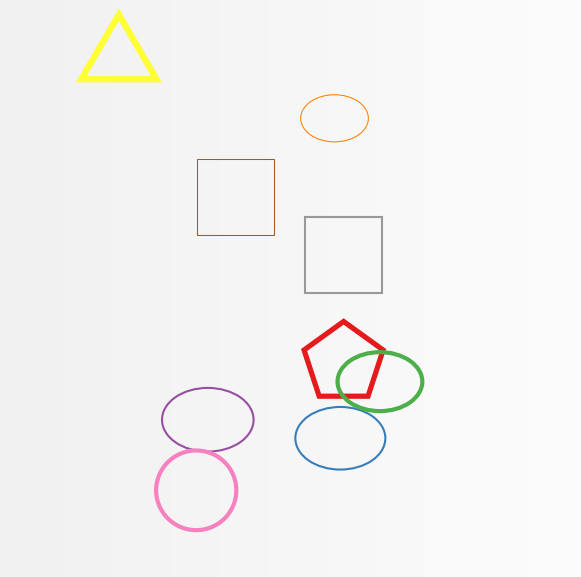[{"shape": "pentagon", "thickness": 2.5, "radius": 0.36, "center": [0.591, 0.371]}, {"shape": "oval", "thickness": 1, "radius": 0.39, "center": [0.586, 0.24]}, {"shape": "oval", "thickness": 2, "radius": 0.36, "center": [0.654, 0.338]}, {"shape": "oval", "thickness": 1, "radius": 0.39, "center": [0.357, 0.272]}, {"shape": "oval", "thickness": 0.5, "radius": 0.29, "center": [0.576, 0.794]}, {"shape": "triangle", "thickness": 3, "radius": 0.37, "center": [0.205, 0.899]}, {"shape": "square", "thickness": 0.5, "radius": 0.33, "center": [0.405, 0.658]}, {"shape": "circle", "thickness": 2, "radius": 0.34, "center": [0.338, 0.15]}, {"shape": "square", "thickness": 1, "radius": 0.33, "center": [0.591, 0.558]}]